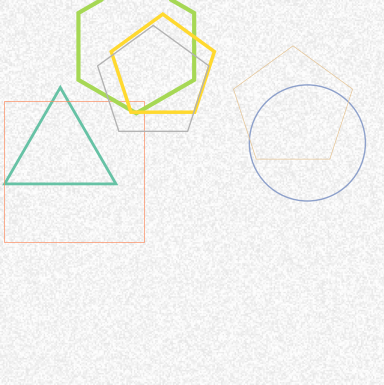[{"shape": "triangle", "thickness": 2, "radius": 0.83, "center": [0.157, 0.606]}, {"shape": "square", "thickness": 0.5, "radius": 0.91, "center": [0.192, 0.554]}, {"shape": "circle", "thickness": 1, "radius": 0.75, "center": [0.798, 0.629]}, {"shape": "hexagon", "thickness": 3, "radius": 0.87, "center": [0.354, 0.879]}, {"shape": "pentagon", "thickness": 2.5, "radius": 0.7, "center": [0.423, 0.822]}, {"shape": "pentagon", "thickness": 0.5, "radius": 0.81, "center": [0.761, 0.718]}, {"shape": "pentagon", "thickness": 1, "radius": 0.76, "center": [0.398, 0.782]}]